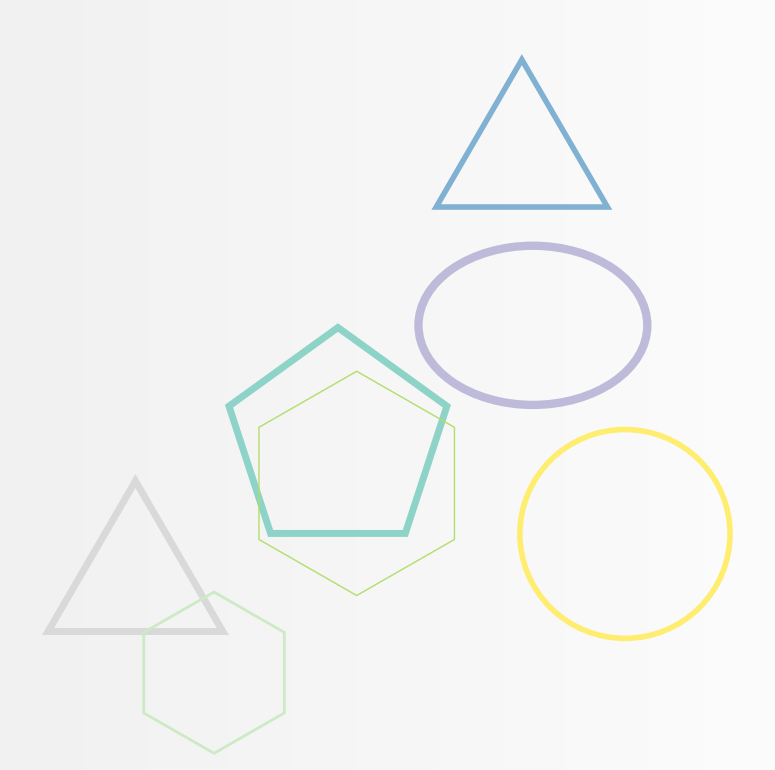[{"shape": "pentagon", "thickness": 2.5, "radius": 0.74, "center": [0.436, 0.427]}, {"shape": "oval", "thickness": 3, "radius": 0.74, "center": [0.688, 0.578]}, {"shape": "triangle", "thickness": 2, "radius": 0.64, "center": [0.673, 0.795]}, {"shape": "hexagon", "thickness": 0.5, "radius": 0.73, "center": [0.46, 0.372]}, {"shape": "triangle", "thickness": 2.5, "radius": 0.65, "center": [0.175, 0.245]}, {"shape": "hexagon", "thickness": 1, "radius": 0.52, "center": [0.276, 0.126]}, {"shape": "circle", "thickness": 2, "radius": 0.68, "center": [0.806, 0.307]}]